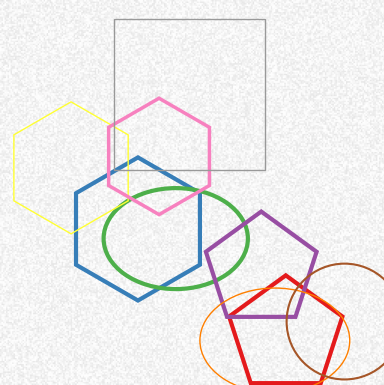[{"shape": "pentagon", "thickness": 3, "radius": 0.77, "center": [0.742, 0.13]}, {"shape": "hexagon", "thickness": 3, "radius": 0.93, "center": [0.358, 0.405]}, {"shape": "oval", "thickness": 3, "radius": 0.94, "center": [0.456, 0.38]}, {"shape": "pentagon", "thickness": 3, "radius": 0.76, "center": [0.679, 0.299]}, {"shape": "oval", "thickness": 1, "radius": 0.97, "center": [0.714, 0.116]}, {"shape": "hexagon", "thickness": 1, "radius": 0.86, "center": [0.184, 0.564]}, {"shape": "circle", "thickness": 1.5, "radius": 0.75, "center": [0.895, 0.165]}, {"shape": "hexagon", "thickness": 2.5, "radius": 0.76, "center": [0.413, 0.594]}, {"shape": "square", "thickness": 1, "radius": 0.98, "center": [0.493, 0.755]}]